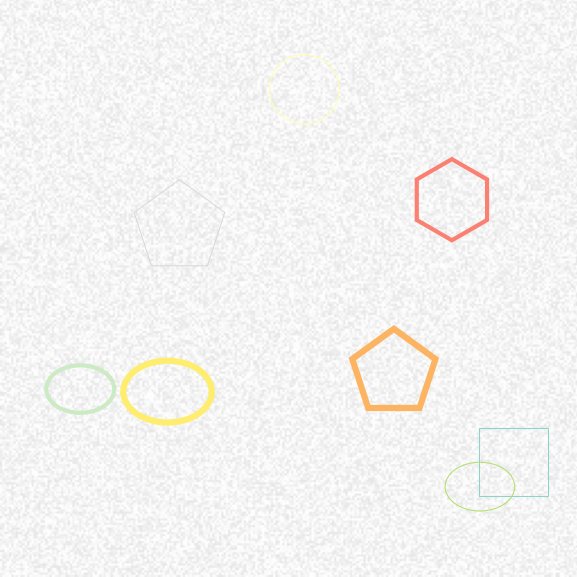[{"shape": "square", "thickness": 0.5, "radius": 0.3, "center": [0.889, 0.199]}, {"shape": "circle", "thickness": 0.5, "radius": 0.3, "center": [0.527, 0.845]}, {"shape": "hexagon", "thickness": 2, "radius": 0.35, "center": [0.783, 0.653]}, {"shape": "pentagon", "thickness": 3, "radius": 0.38, "center": [0.682, 0.354]}, {"shape": "oval", "thickness": 0.5, "radius": 0.3, "center": [0.831, 0.156]}, {"shape": "pentagon", "thickness": 0.5, "radius": 0.41, "center": [0.311, 0.606]}, {"shape": "oval", "thickness": 2, "radius": 0.29, "center": [0.139, 0.325]}, {"shape": "oval", "thickness": 3, "radius": 0.38, "center": [0.29, 0.321]}]